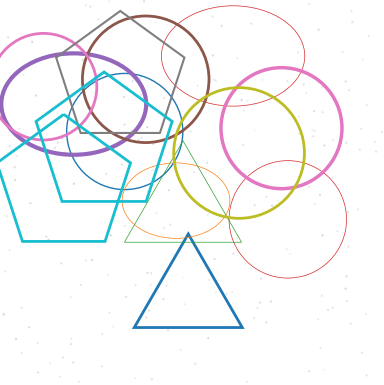[{"shape": "triangle", "thickness": 2, "radius": 0.81, "center": [0.489, 0.23]}, {"shape": "circle", "thickness": 1, "radius": 0.75, "center": [0.324, 0.658]}, {"shape": "oval", "thickness": 0.5, "radius": 0.7, "center": [0.457, 0.479]}, {"shape": "triangle", "thickness": 0.5, "radius": 0.88, "center": [0.475, 0.459]}, {"shape": "oval", "thickness": 0.5, "radius": 0.93, "center": [0.605, 0.855]}, {"shape": "circle", "thickness": 0.5, "radius": 0.76, "center": [0.748, 0.43]}, {"shape": "oval", "thickness": 3, "radius": 0.94, "center": [0.192, 0.73]}, {"shape": "circle", "thickness": 2, "radius": 0.82, "center": [0.378, 0.794]}, {"shape": "circle", "thickness": 2.5, "radius": 0.79, "center": [0.731, 0.667]}, {"shape": "circle", "thickness": 2, "radius": 0.69, "center": [0.113, 0.775]}, {"shape": "pentagon", "thickness": 1.5, "radius": 0.88, "center": [0.312, 0.796]}, {"shape": "circle", "thickness": 2, "radius": 0.85, "center": [0.621, 0.603]}, {"shape": "pentagon", "thickness": 2, "radius": 0.93, "center": [0.27, 0.627]}, {"shape": "pentagon", "thickness": 2, "radius": 0.91, "center": [0.166, 0.521]}]